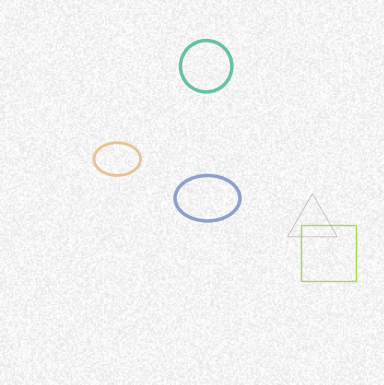[{"shape": "circle", "thickness": 2.5, "radius": 0.33, "center": [0.536, 0.828]}, {"shape": "oval", "thickness": 2.5, "radius": 0.42, "center": [0.539, 0.485]}, {"shape": "square", "thickness": 1, "radius": 0.36, "center": [0.853, 0.343]}, {"shape": "oval", "thickness": 2, "radius": 0.3, "center": [0.305, 0.587]}, {"shape": "triangle", "thickness": 0.5, "radius": 0.37, "center": [0.812, 0.422]}]